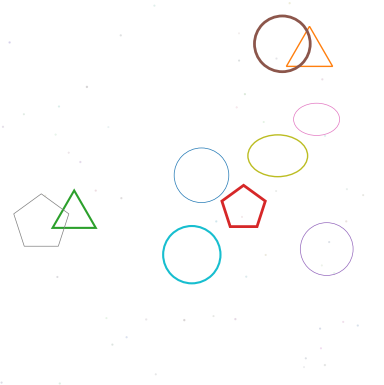[{"shape": "circle", "thickness": 0.5, "radius": 0.35, "center": [0.523, 0.545]}, {"shape": "triangle", "thickness": 1, "radius": 0.35, "center": [0.804, 0.862]}, {"shape": "triangle", "thickness": 1.5, "radius": 0.32, "center": [0.193, 0.44]}, {"shape": "pentagon", "thickness": 2, "radius": 0.3, "center": [0.633, 0.459]}, {"shape": "circle", "thickness": 0.5, "radius": 0.34, "center": [0.849, 0.353]}, {"shape": "circle", "thickness": 2, "radius": 0.36, "center": [0.733, 0.886]}, {"shape": "oval", "thickness": 0.5, "radius": 0.3, "center": [0.822, 0.69]}, {"shape": "pentagon", "thickness": 0.5, "radius": 0.38, "center": [0.107, 0.421]}, {"shape": "oval", "thickness": 1, "radius": 0.39, "center": [0.721, 0.595]}, {"shape": "circle", "thickness": 1.5, "radius": 0.37, "center": [0.498, 0.339]}]